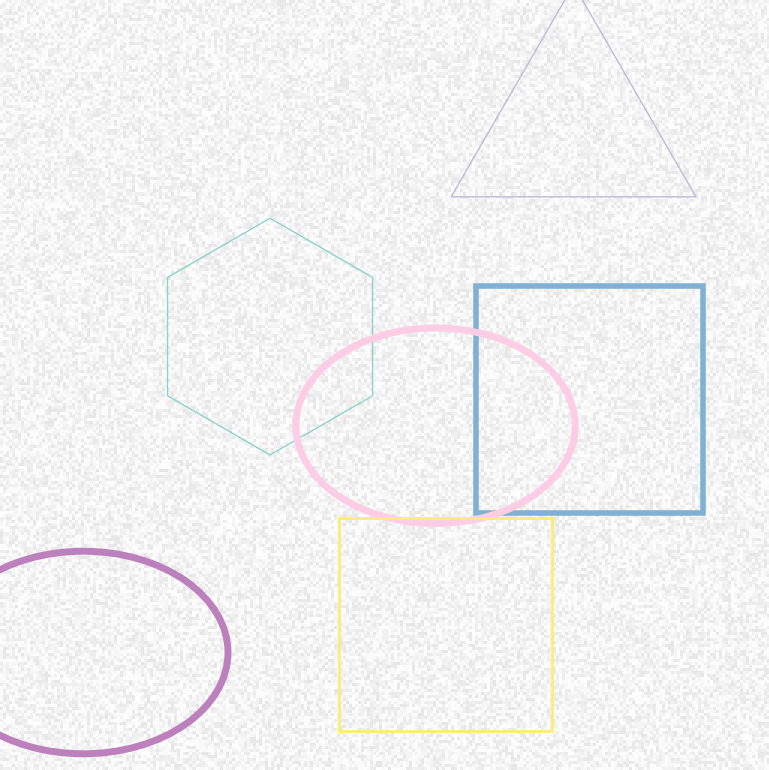[{"shape": "hexagon", "thickness": 0.5, "radius": 0.77, "center": [0.351, 0.563]}, {"shape": "triangle", "thickness": 0.5, "radius": 0.92, "center": [0.745, 0.836]}, {"shape": "square", "thickness": 2, "radius": 0.74, "center": [0.766, 0.481]}, {"shape": "oval", "thickness": 2.5, "radius": 0.91, "center": [0.566, 0.447]}, {"shape": "oval", "thickness": 2.5, "radius": 0.94, "center": [0.108, 0.153]}, {"shape": "square", "thickness": 1, "radius": 0.69, "center": [0.579, 0.189]}]